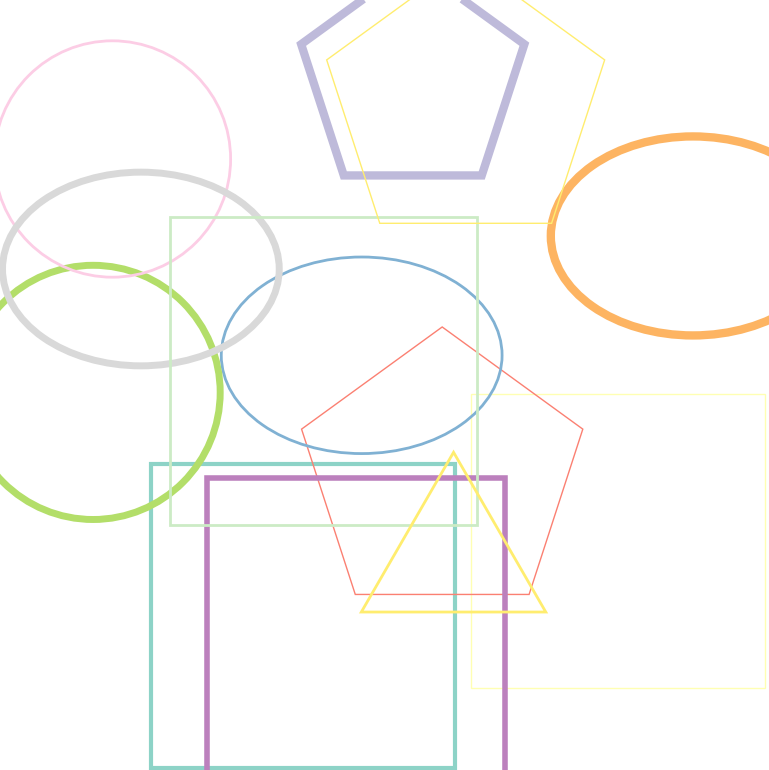[{"shape": "square", "thickness": 1.5, "radius": 0.99, "center": [0.394, 0.2]}, {"shape": "square", "thickness": 0.5, "radius": 0.96, "center": [0.803, 0.297]}, {"shape": "pentagon", "thickness": 3, "radius": 0.76, "center": [0.536, 0.895]}, {"shape": "pentagon", "thickness": 0.5, "radius": 0.96, "center": [0.574, 0.383]}, {"shape": "oval", "thickness": 1, "radius": 0.91, "center": [0.47, 0.539]}, {"shape": "oval", "thickness": 3, "radius": 0.92, "center": [0.9, 0.694]}, {"shape": "circle", "thickness": 2.5, "radius": 0.83, "center": [0.121, 0.49]}, {"shape": "circle", "thickness": 1, "radius": 0.77, "center": [0.146, 0.794]}, {"shape": "oval", "thickness": 2.5, "radius": 0.9, "center": [0.183, 0.651]}, {"shape": "square", "thickness": 2, "radius": 0.97, "center": [0.462, 0.186]}, {"shape": "square", "thickness": 1, "radius": 1.0, "center": [0.42, 0.518]}, {"shape": "pentagon", "thickness": 0.5, "radius": 0.95, "center": [0.605, 0.864]}, {"shape": "triangle", "thickness": 1, "radius": 0.69, "center": [0.589, 0.274]}]